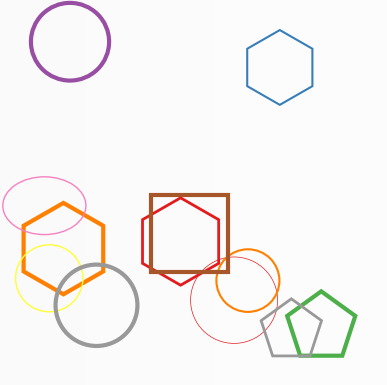[{"shape": "hexagon", "thickness": 2, "radius": 0.57, "center": [0.466, 0.373]}, {"shape": "circle", "thickness": 0.5, "radius": 0.56, "center": [0.604, 0.22]}, {"shape": "hexagon", "thickness": 1.5, "radius": 0.49, "center": [0.722, 0.825]}, {"shape": "pentagon", "thickness": 3, "radius": 0.46, "center": [0.829, 0.151]}, {"shape": "circle", "thickness": 3, "radius": 0.5, "center": [0.181, 0.892]}, {"shape": "hexagon", "thickness": 3, "radius": 0.59, "center": [0.164, 0.354]}, {"shape": "circle", "thickness": 1.5, "radius": 0.41, "center": [0.64, 0.271]}, {"shape": "circle", "thickness": 1, "radius": 0.43, "center": [0.127, 0.277]}, {"shape": "square", "thickness": 3, "radius": 0.5, "center": [0.489, 0.394]}, {"shape": "oval", "thickness": 1, "radius": 0.54, "center": [0.114, 0.466]}, {"shape": "circle", "thickness": 3, "radius": 0.53, "center": [0.249, 0.207]}, {"shape": "pentagon", "thickness": 2, "radius": 0.41, "center": [0.752, 0.142]}]